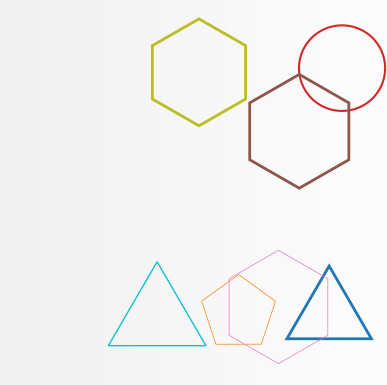[{"shape": "triangle", "thickness": 2, "radius": 0.63, "center": [0.849, 0.183]}, {"shape": "pentagon", "thickness": 0.5, "radius": 0.5, "center": [0.616, 0.187]}, {"shape": "circle", "thickness": 1.5, "radius": 0.56, "center": [0.883, 0.823]}, {"shape": "hexagon", "thickness": 2, "radius": 0.74, "center": [0.772, 0.659]}, {"shape": "hexagon", "thickness": 0.5, "radius": 0.74, "center": [0.719, 0.203]}, {"shape": "hexagon", "thickness": 2, "radius": 0.69, "center": [0.514, 0.812]}, {"shape": "triangle", "thickness": 1, "radius": 0.73, "center": [0.405, 0.175]}]